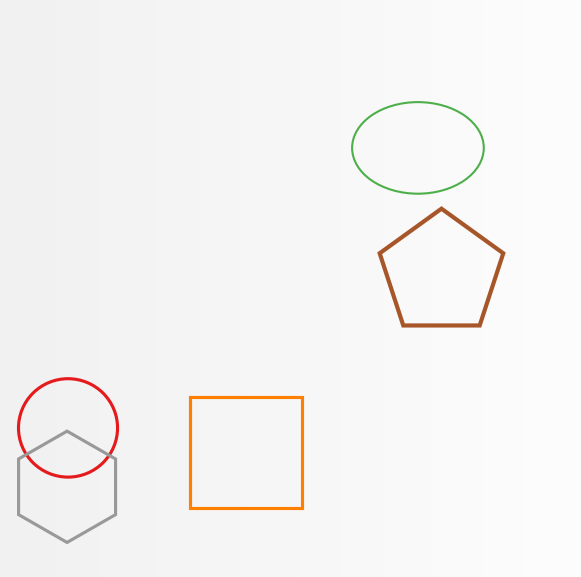[{"shape": "circle", "thickness": 1.5, "radius": 0.43, "center": [0.117, 0.258]}, {"shape": "oval", "thickness": 1, "radius": 0.57, "center": [0.719, 0.743]}, {"shape": "square", "thickness": 1.5, "radius": 0.48, "center": [0.423, 0.215]}, {"shape": "pentagon", "thickness": 2, "radius": 0.56, "center": [0.76, 0.526]}, {"shape": "hexagon", "thickness": 1.5, "radius": 0.48, "center": [0.115, 0.156]}]